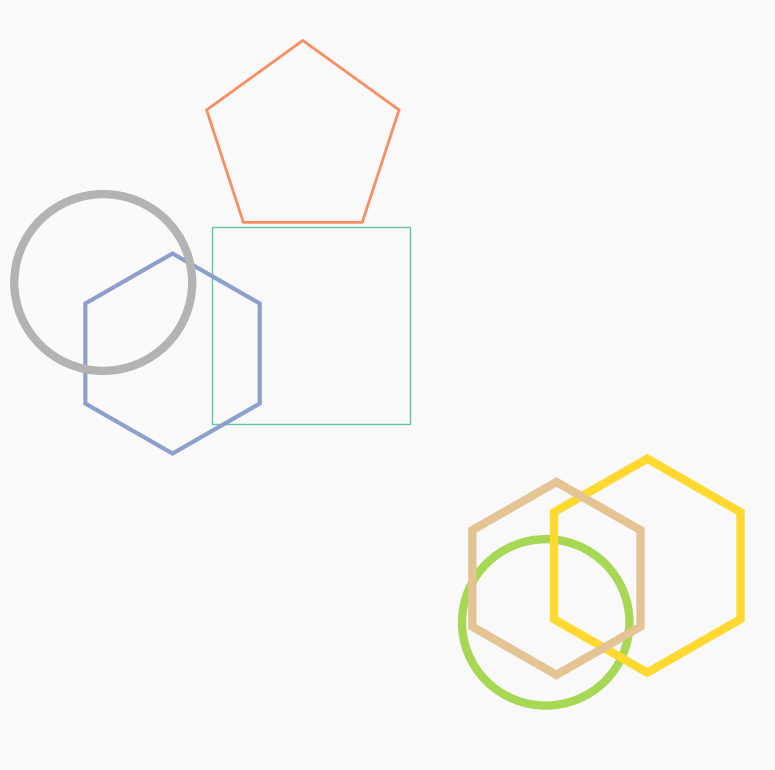[{"shape": "square", "thickness": 0.5, "radius": 0.64, "center": [0.402, 0.577]}, {"shape": "pentagon", "thickness": 1, "radius": 0.65, "center": [0.391, 0.817]}, {"shape": "hexagon", "thickness": 1.5, "radius": 0.65, "center": [0.223, 0.541]}, {"shape": "circle", "thickness": 3, "radius": 0.54, "center": [0.704, 0.192]}, {"shape": "hexagon", "thickness": 3, "radius": 0.69, "center": [0.835, 0.265]}, {"shape": "hexagon", "thickness": 3, "radius": 0.63, "center": [0.718, 0.249]}, {"shape": "circle", "thickness": 3, "radius": 0.57, "center": [0.133, 0.633]}]